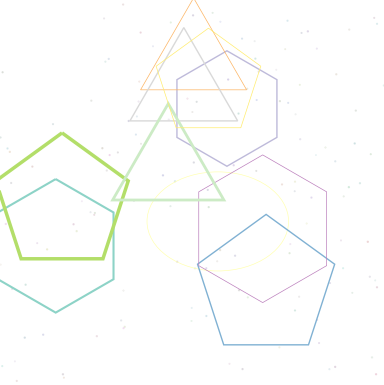[{"shape": "hexagon", "thickness": 1.5, "radius": 0.87, "center": [0.145, 0.361]}, {"shape": "oval", "thickness": 0.5, "radius": 0.92, "center": [0.566, 0.425]}, {"shape": "hexagon", "thickness": 1, "radius": 0.75, "center": [0.589, 0.718]}, {"shape": "pentagon", "thickness": 1, "radius": 0.94, "center": [0.691, 0.256]}, {"shape": "triangle", "thickness": 0.5, "radius": 0.8, "center": [0.503, 0.846]}, {"shape": "pentagon", "thickness": 2.5, "radius": 0.9, "center": [0.161, 0.474]}, {"shape": "triangle", "thickness": 1, "radius": 0.81, "center": [0.477, 0.767]}, {"shape": "hexagon", "thickness": 0.5, "radius": 0.96, "center": [0.682, 0.406]}, {"shape": "triangle", "thickness": 2, "radius": 0.83, "center": [0.437, 0.564]}, {"shape": "pentagon", "thickness": 0.5, "radius": 0.71, "center": [0.541, 0.784]}]